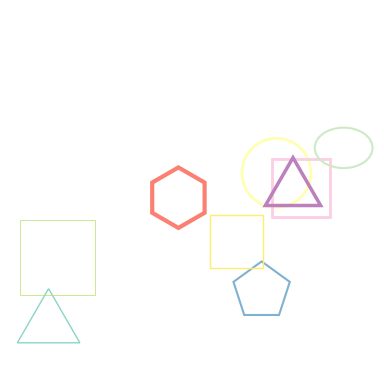[{"shape": "triangle", "thickness": 1, "radius": 0.47, "center": [0.126, 0.156]}, {"shape": "circle", "thickness": 2, "radius": 0.45, "center": [0.718, 0.551]}, {"shape": "hexagon", "thickness": 3, "radius": 0.39, "center": [0.463, 0.487]}, {"shape": "pentagon", "thickness": 1.5, "radius": 0.38, "center": [0.68, 0.244]}, {"shape": "square", "thickness": 0.5, "radius": 0.49, "center": [0.149, 0.332]}, {"shape": "square", "thickness": 2, "radius": 0.38, "center": [0.783, 0.511]}, {"shape": "triangle", "thickness": 2.5, "radius": 0.41, "center": [0.761, 0.508]}, {"shape": "oval", "thickness": 1.5, "radius": 0.38, "center": [0.893, 0.616]}, {"shape": "square", "thickness": 1, "radius": 0.34, "center": [0.615, 0.373]}]